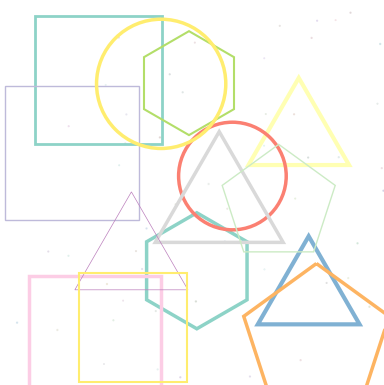[{"shape": "square", "thickness": 2, "radius": 0.83, "center": [0.256, 0.792]}, {"shape": "hexagon", "thickness": 2.5, "radius": 0.75, "center": [0.511, 0.297]}, {"shape": "triangle", "thickness": 3, "radius": 0.75, "center": [0.776, 0.647]}, {"shape": "square", "thickness": 1, "radius": 0.87, "center": [0.187, 0.603]}, {"shape": "circle", "thickness": 2.5, "radius": 0.7, "center": [0.604, 0.543]}, {"shape": "triangle", "thickness": 3, "radius": 0.76, "center": [0.802, 0.234]}, {"shape": "pentagon", "thickness": 2.5, "radius": 0.99, "center": [0.822, 0.117]}, {"shape": "hexagon", "thickness": 1.5, "radius": 0.67, "center": [0.491, 0.784]}, {"shape": "square", "thickness": 2.5, "radius": 0.86, "center": [0.247, 0.111]}, {"shape": "triangle", "thickness": 2.5, "radius": 0.96, "center": [0.569, 0.466]}, {"shape": "triangle", "thickness": 0.5, "radius": 0.85, "center": [0.341, 0.332]}, {"shape": "pentagon", "thickness": 1, "radius": 0.77, "center": [0.724, 0.471]}, {"shape": "circle", "thickness": 2.5, "radius": 0.84, "center": [0.419, 0.782]}, {"shape": "square", "thickness": 1.5, "radius": 0.71, "center": [0.345, 0.149]}]